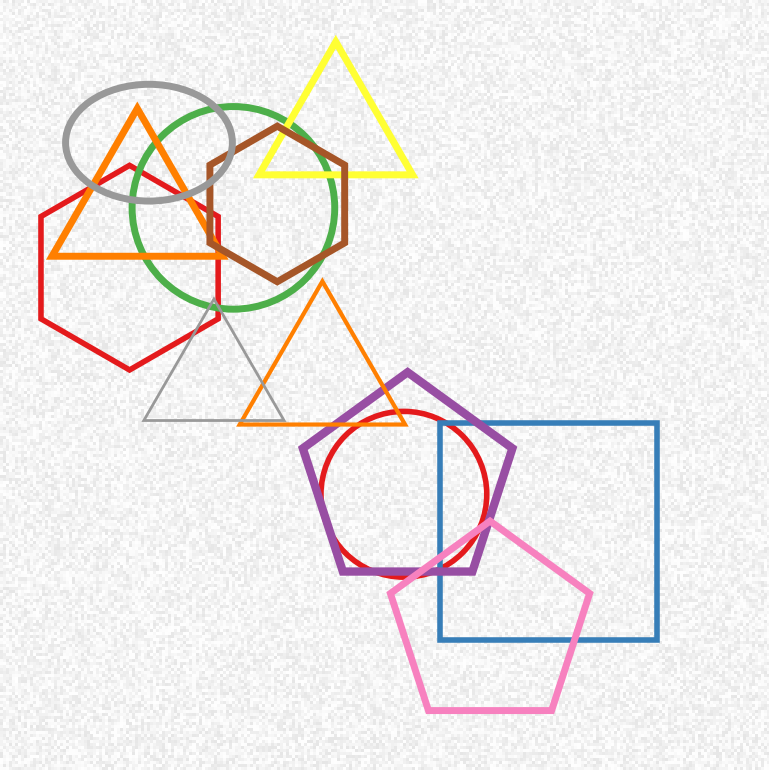[{"shape": "hexagon", "thickness": 2, "radius": 0.66, "center": [0.168, 0.652]}, {"shape": "circle", "thickness": 2, "radius": 0.54, "center": [0.525, 0.358]}, {"shape": "square", "thickness": 2, "radius": 0.7, "center": [0.713, 0.31]}, {"shape": "circle", "thickness": 2.5, "radius": 0.66, "center": [0.303, 0.73]}, {"shape": "pentagon", "thickness": 3, "radius": 0.72, "center": [0.529, 0.374]}, {"shape": "triangle", "thickness": 2.5, "radius": 0.64, "center": [0.178, 0.731]}, {"shape": "triangle", "thickness": 1.5, "radius": 0.62, "center": [0.419, 0.511]}, {"shape": "triangle", "thickness": 2.5, "radius": 0.58, "center": [0.436, 0.831]}, {"shape": "hexagon", "thickness": 2.5, "radius": 0.51, "center": [0.36, 0.735]}, {"shape": "pentagon", "thickness": 2.5, "radius": 0.68, "center": [0.636, 0.187]}, {"shape": "triangle", "thickness": 1, "radius": 0.53, "center": [0.278, 0.506]}, {"shape": "oval", "thickness": 2.5, "radius": 0.54, "center": [0.193, 0.815]}]